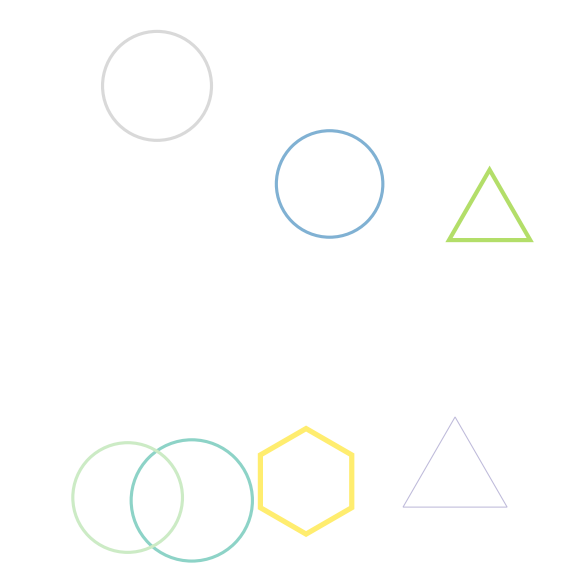[{"shape": "circle", "thickness": 1.5, "radius": 0.53, "center": [0.332, 0.133]}, {"shape": "triangle", "thickness": 0.5, "radius": 0.52, "center": [0.788, 0.173]}, {"shape": "circle", "thickness": 1.5, "radius": 0.46, "center": [0.571, 0.681]}, {"shape": "triangle", "thickness": 2, "radius": 0.41, "center": [0.848, 0.624]}, {"shape": "circle", "thickness": 1.5, "radius": 0.47, "center": [0.272, 0.85]}, {"shape": "circle", "thickness": 1.5, "radius": 0.47, "center": [0.221, 0.138]}, {"shape": "hexagon", "thickness": 2.5, "radius": 0.46, "center": [0.53, 0.166]}]